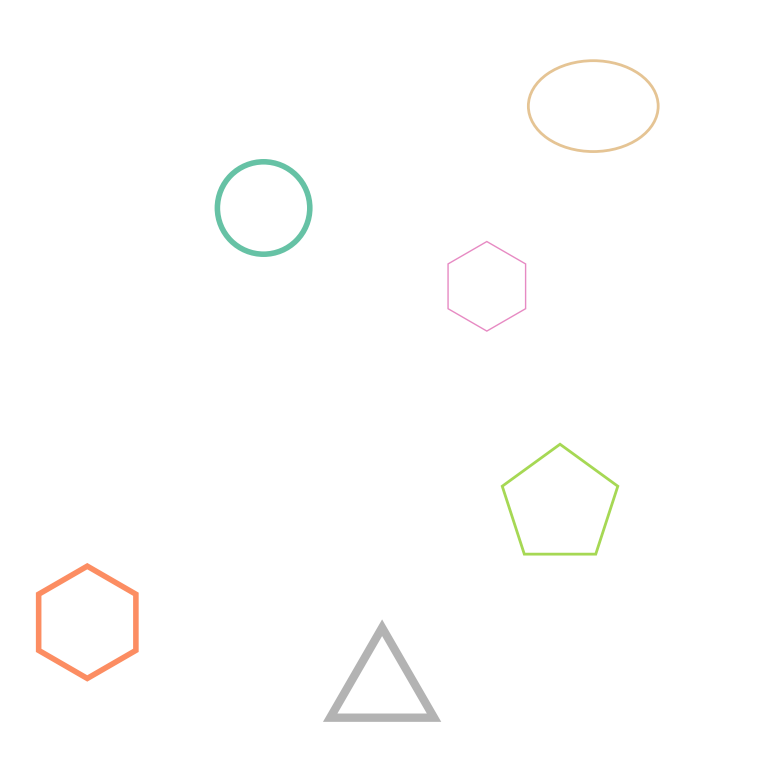[{"shape": "circle", "thickness": 2, "radius": 0.3, "center": [0.342, 0.73]}, {"shape": "hexagon", "thickness": 2, "radius": 0.36, "center": [0.113, 0.192]}, {"shape": "hexagon", "thickness": 0.5, "radius": 0.29, "center": [0.632, 0.628]}, {"shape": "pentagon", "thickness": 1, "radius": 0.39, "center": [0.727, 0.344]}, {"shape": "oval", "thickness": 1, "radius": 0.42, "center": [0.77, 0.862]}, {"shape": "triangle", "thickness": 3, "radius": 0.39, "center": [0.496, 0.107]}]